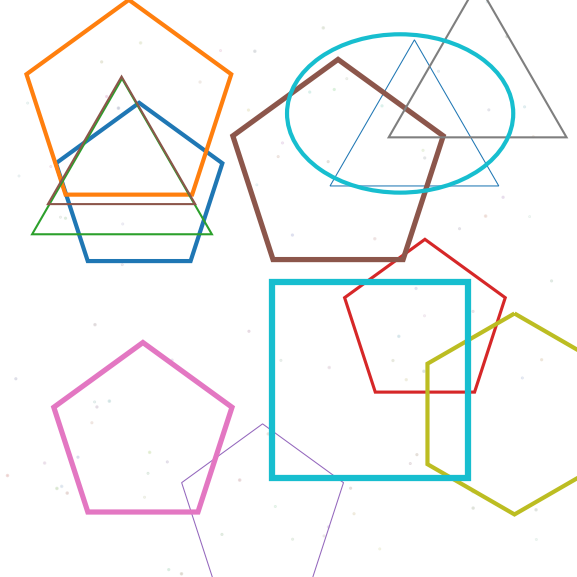[{"shape": "pentagon", "thickness": 2, "radius": 0.76, "center": [0.241, 0.67]}, {"shape": "triangle", "thickness": 0.5, "radius": 0.84, "center": [0.718, 0.761]}, {"shape": "pentagon", "thickness": 2, "radius": 0.93, "center": [0.223, 0.813]}, {"shape": "triangle", "thickness": 1, "radius": 0.9, "center": [0.211, 0.683]}, {"shape": "pentagon", "thickness": 1.5, "radius": 0.73, "center": [0.736, 0.438]}, {"shape": "pentagon", "thickness": 0.5, "radius": 0.74, "center": [0.455, 0.118]}, {"shape": "triangle", "thickness": 1, "radius": 0.74, "center": [0.21, 0.719]}, {"shape": "pentagon", "thickness": 2.5, "radius": 0.96, "center": [0.585, 0.705]}, {"shape": "pentagon", "thickness": 2.5, "radius": 0.81, "center": [0.247, 0.244]}, {"shape": "triangle", "thickness": 1, "radius": 0.89, "center": [0.827, 0.85]}, {"shape": "hexagon", "thickness": 2, "radius": 0.87, "center": [0.891, 0.282]}, {"shape": "oval", "thickness": 2, "radius": 0.98, "center": [0.693, 0.803]}, {"shape": "square", "thickness": 3, "radius": 0.85, "center": [0.64, 0.341]}]